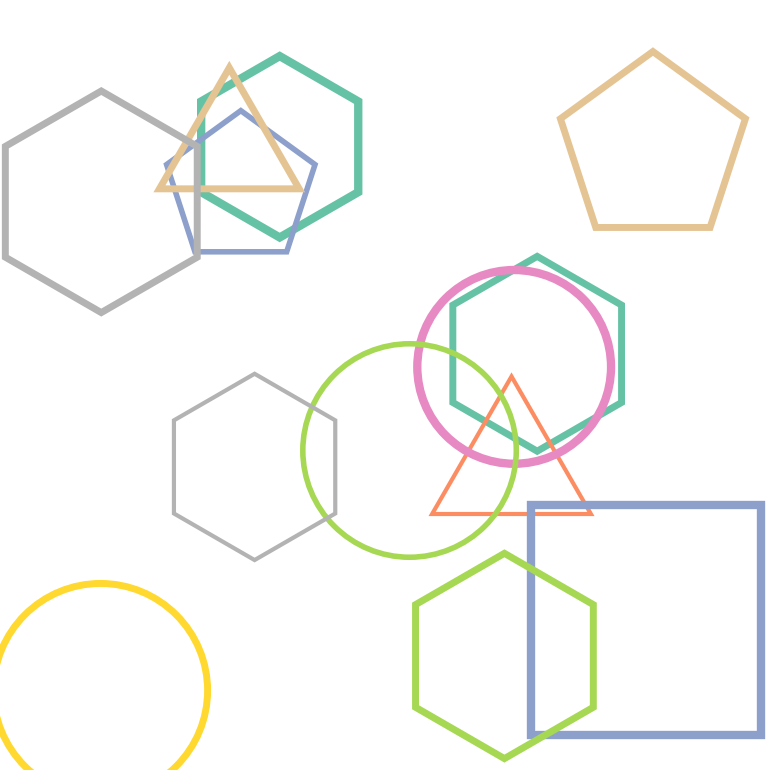[{"shape": "hexagon", "thickness": 2.5, "radius": 0.63, "center": [0.698, 0.541]}, {"shape": "hexagon", "thickness": 3, "radius": 0.59, "center": [0.363, 0.809]}, {"shape": "triangle", "thickness": 1.5, "radius": 0.6, "center": [0.664, 0.392]}, {"shape": "square", "thickness": 3, "radius": 0.75, "center": [0.839, 0.195]}, {"shape": "pentagon", "thickness": 2, "radius": 0.51, "center": [0.313, 0.755]}, {"shape": "circle", "thickness": 3, "radius": 0.63, "center": [0.668, 0.524]}, {"shape": "hexagon", "thickness": 2.5, "radius": 0.67, "center": [0.655, 0.148]}, {"shape": "circle", "thickness": 2, "radius": 0.69, "center": [0.532, 0.415]}, {"shape": "circle", "thickness": 2.5, "radius": 0.7, "center": [0.131, 0.103]}, {"shape": "pentagon", "thickness": 2.5, "radius": 0.63, "center": [0.848, 0.807]}, {"shape": "triangle", "thickness": 2.5, "radius": 0.52, "center": [0.298, 0.807]}, {"shape": "hexagon", "thickness": 1.5, "radius": 0.6, "center": [0.331, 0.394]}, {"shape": "hexagon", "thickness": 2.5, "radius": 0.72, "center": [0.132, 0.738]}]